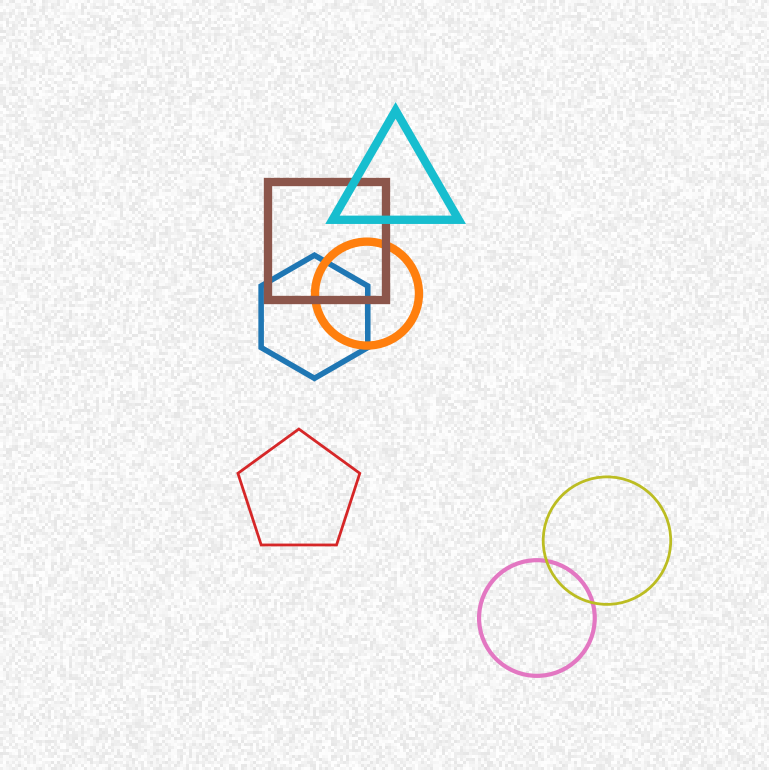[{"shape": "hexagon", "thickness": 2, "radius": 0.4, "center": [0.408, 0.589]}, {"shape": "circle", "thickness": 3, "radius": 0.34, "center": [0.477, 0.619]}, {"shape": "pentagon", "thickness": 1, "radius": 0.42, "center": [0.388, 0.36]}, {"shape": "square", "thickness": 3, "radius": 0.38, "center": [0.424, 0.687]}, {"shape": "circle", "thickness": 1.5, "radius": 0.38, "center": [0.697, 0.197]}, {"shape": "circle", "thickness": 1, "radius": 0.41, "center": [0.788, 0.298]}, {"shape": "triangle", "thickness": 3, "radius": 0.47, "center": [0.514, 0.762]}]